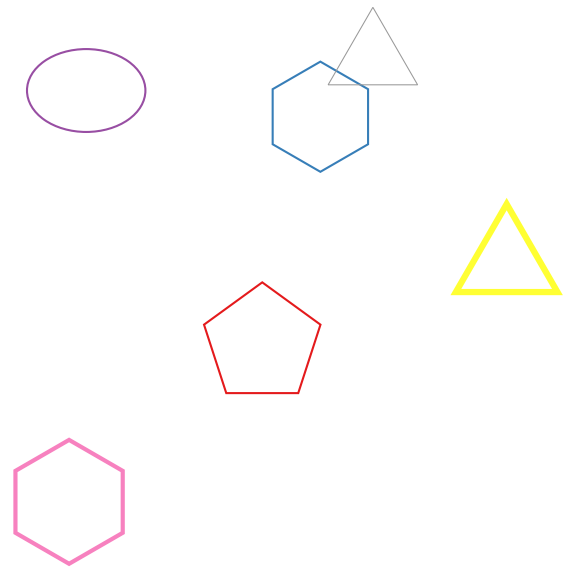[{"shape": "pentagon", "thickness": 1, "radius": 0.53, "center": [0.454, 0.404]}, {"shape": "hexagon", "thickness": 1, "radius": 0.48, "center": [0.555, 0.797]}, {"shape": "oval", "thickness": 1, "radius": 0.51, "center": [0.149, 0.842]}, {"shape": "triangle", "thickness": 3, "radius": 0.51, "center": [0.877, 0.544]}, {"shape": "hexagon", "thickness": 2, "radius": 0.54, "center": [0.12, 0.13]}, {"shape": "triangle", "thickness": 0.5, "radius": 0.45, "center": [0.646, 0.897]}]